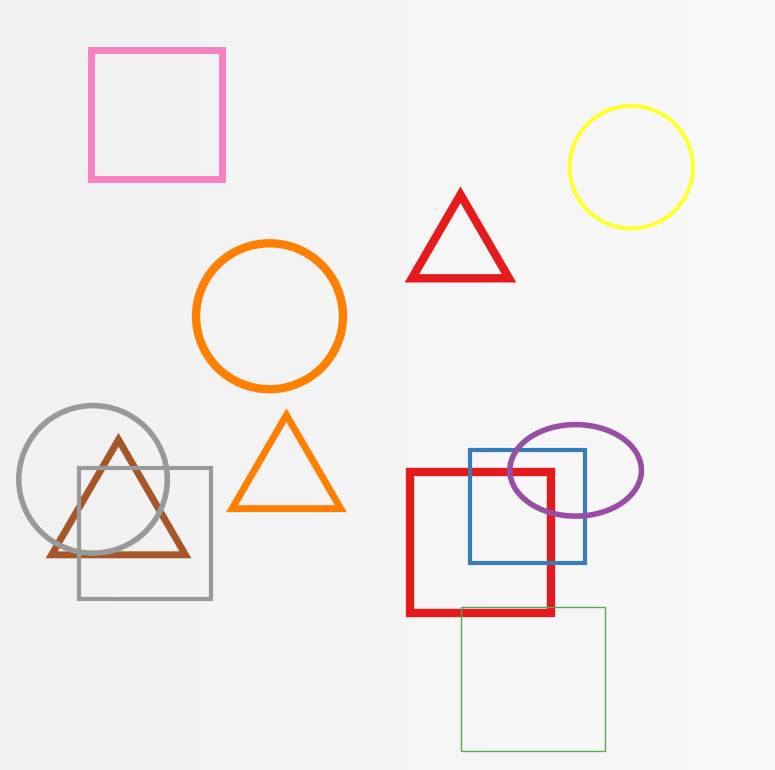[{"shape": "triangle", "thickness": 3, "radius": 0.36, "center": [0.594, 0.675]}, {"shape": "square", "thickness": 3, "radius": 0.46, "center": [0.621, 0.295]}, {"shape": "square", "thickness": 1.5, "radius": 0.37, "center": [0.681, 0.342]}, {"shape": "square", "thickness": 0.5, "radius": 0.47, "center": [0.688, 0.118]}, {"shape": "oval", "thickness": 2, "radius": 0.42, "center": [0.743, 0.389]}, {"shape": "triangle", "thickness": 2.5, "radius": 0.4, "center": [0.37, 0.38]}, {"shape": "circle", "thickness": 3, "radius": 0.47, "center": [0.348, 0.589]}, {"shape": "circle", "thickness": 1.5, "radius": 0.4, "center": [0.815, 0.783]}, {"shape": "triangle", "thickness": 2.5, "radius": 0.5, "center": [0.153, 0.329]}, {"shape": "square", "thickness": 2.5, "radius": 0.42, "center": [0.202, 0.851]}, {"shape": "square", "thickness": 1.5, "radius": 0.42, "center": [0.187, 0.307]}, {"shape": "circle", "thickness": 2, "radius": 0.48, "center": [0.12, 0.377]}]